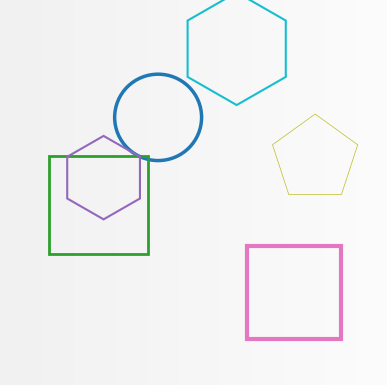[{"shape": "circle", "thickness": 2.5, "radius": 0.56, "center": [0.408, 0.695]}, {"shape": "square", "thickness": 2, "radius": 0.64, "center": [0.253, 0.469]}, {"shape": "hexagon", "thickness": 1.5, "radius": 0.54, "center": [0.267, 0.539]}, {"shape": "square", "thickness": 3, "radius": 0.61, "center": [0.759, 0.24]}, {"shape": "pentagon", "thickness": 0.5, "radius": 0.58, "center": [0.813, 0.588]}, {"shape": "hexagon", "thickness": 1.5, "radius": 0.73, "center": [0.611, 0.873]}]